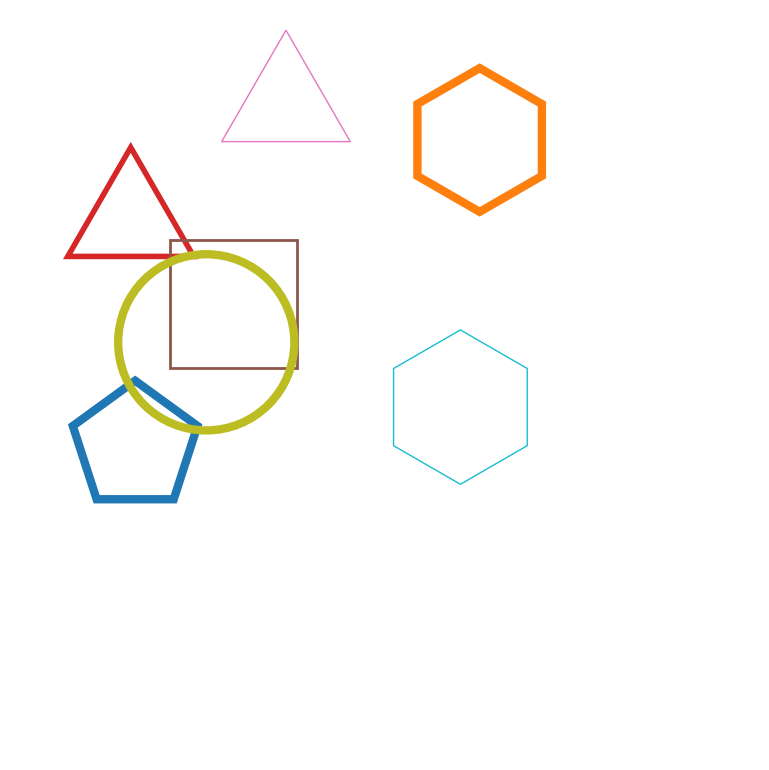[{"shape": "pentagon", "thickness": 3, "radius": 0.43, "center": [0.176, 0.42]}, {"shape": "hexagon", "thickness": 3, "radius": 0.47, "center": [0.623, 0.818]}, {"shape": "triangle", "thickness": 2, "radius": 0.47, "center": [0.17, 0.714]}, {"shape": "square", "thickness": 1, "radius": 0.41, "center": [0.303, 0.605]}, {"shape": "triangle", "thickness": 0.5, "radius": 0.48, "center": [0.371, 0.864]}, {"shape": "circle", "thickness": 3, "radius": 0.57, "center": [0.268, 0.555]}, {"shape": "hexagon", "thickness": 0.5, "radius": 0.5, "center": [0.598, 0.471]}]